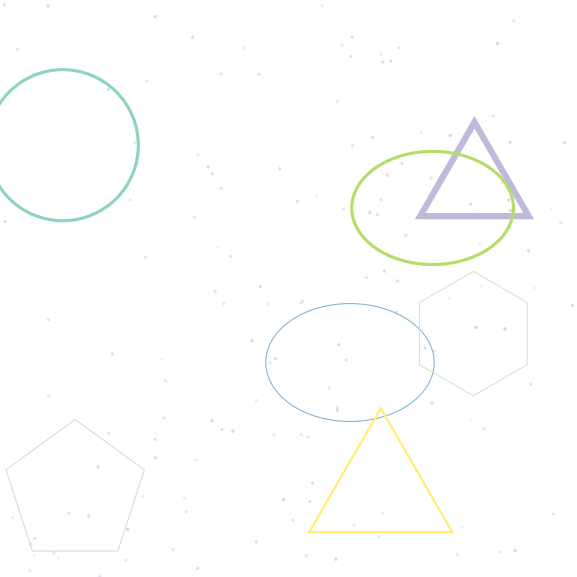[{"shape": "circle", "thickness": 1.5, "radius": 0.65, "center": [0.109, 0.748]}, {"shape": "triangle", "thickness": 3, "radius": 0.54, "center": [0.822, 0.679]}, {"shape": "oval", "thickness": 0.5, "radius": 0.73, "center": [0.606, 0.371]}, {"shape": "oval", "thickness": 1.5, "radius": 0.7, "center": [0.749, 0.639]}, {"shape": "pentagon", "thickness": 0.5, "radius": 0.63, "center": [0.13, 0.147]}, {"shape": "hexagon", "thickness": 0.5, "radius": 0.54, "center": [0.82, 0.422]}, {"shape": "triangle", "thickness": 1, "radius": 0.72, "center": [0.659, 0.149]}]